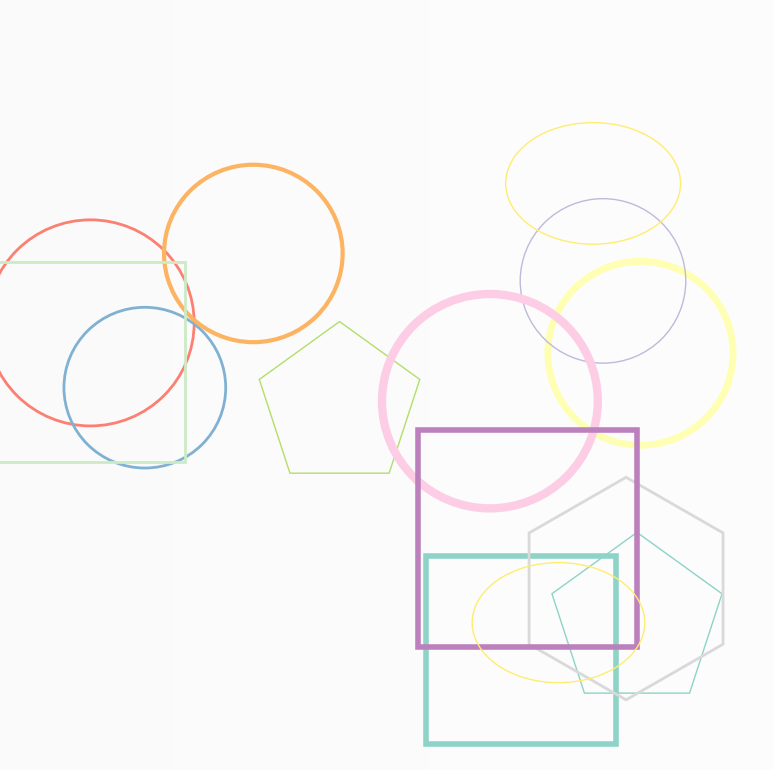[{"shape": "square", "thickness": 2, "radius": 0.61, "center": [0.672, 0.156]}, {"shape": "pentagon", "thickness": 0.5, "radius": 0.58, "center": [0.822, 0.193]}, {"shape": "circle", "thickness": 2.5, "radius": 0.6, "center": [0.826, 0.541]}, {"shape": "circle", "thickness": 0.5, "radius": 0.53, "center": [0.778, 0.635]}, {"shape": "circle", "thickness": 1, "radius": 0.67, "center": [0.117, 0.581]}, {"shape": "circle", "thickness": 1, "radius": 0.52, "center": [0.187, 0.497]}, {"shape": "circle", "thickness": 1.5, "radius": 0.58, "center": [0.327, 0.671]}, {"shape": "pentagon", "thickness": 0.5, "radius": 0.54, "center": [0.438, 0.474]}, {"shape": "circle", "thickness": 3, "radius": 0.7, "center": [0.632, 0.479]}, {"shape": "hexagon", "thickness": 1, "radius": 0.72, "center": [0.808, 0.236]}, {"shape": "square", "thickness": 2, "radius": 0.7, "center": [0.681, 0.3]}, {"shape": "square", "thickness": 1, "radius": 0.65, "center": [0.109, 0.53]}, {"shape": "oval", "thickness": 0.5, "radius": 0.56, "center": [0.721, 0.191]}, {"shape": "oval", "thickness": 0.5, "radius": 0.56, "center": [0.765, 0.762]}]